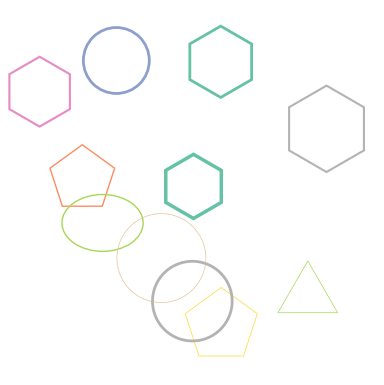[{"shape": "hexagon", "thickness": 2.5, "radius": 0.42, "center": [0.503, 0.516]}, {"shape": "hexagon", "thickness": 2, "radius": 0.46, "center": [0.573, 0.84]}, {"shape": "pentagon", "thickness": 1, "radius": 0.44, "center": [0.214, 0.536]}, {"shape": "circle", "thickness": 2, "radius": 0.43, "center": [0.302, 0.843]}, {"shape": "hexagon", "thickness": 1.5, "radius": 0.45, "center": [0.103, 0.762]}, {"shape": "oval", "thickness": 1, "radius": 0.53, "center": [0.266, 0.421]}, {"shape": "triangle", "thickness": 0.5, "radius": 0.45, "center": [0.799, 0.233]}, {"shape": "pentagon", "thickness": 0.5, "radius": 0.49, "center": [0.575, 0.155]}, {"shape": "circle", "thickness": 0.5, "radius": 0.58, "center": [0.419, 0.33]}, {"shape": "hexagon", "thickness": 1.5, "radius": 0.56, "center": [0.848, 0.665]}, {"shape": "circle", "thickness": 2, "radius": 0.52, "center": [0.5, 0.218]}]